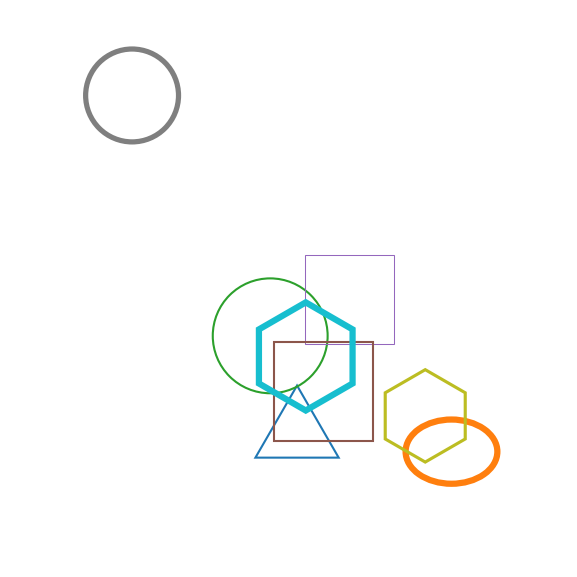[{"shape": "triangle", "thickness": 1, "radius": 0.42, "center": [0.514, 0.248]}, {"shape": "oval", "thickness": 3, "radius": 0.4, "center": [0.782, 0.217]}, {"shape": "circle", "thickness": 1, "radius": 0.5, "center": [0.468, 0.418]}, {"shape": "square", "thickness": 0.5, "radius": 0.39, "center": [0.605, 0.481]}, {"shape": "square", "thickness": 1, "radius": 0.43, "center": [0.56, 0.321]}, {"shape": "circle", "thickness": 2.5, "radius": 0.4, "center": [0.229, 0.834]}, {"shape": "hexagon", "thickness": 1.5, "radius": 0.4, "center": [0.736, 0.279]}, {"shape": "hexagon", "thickness": 3, "radius": 0.47, "center": [0.529, 0.382]}]